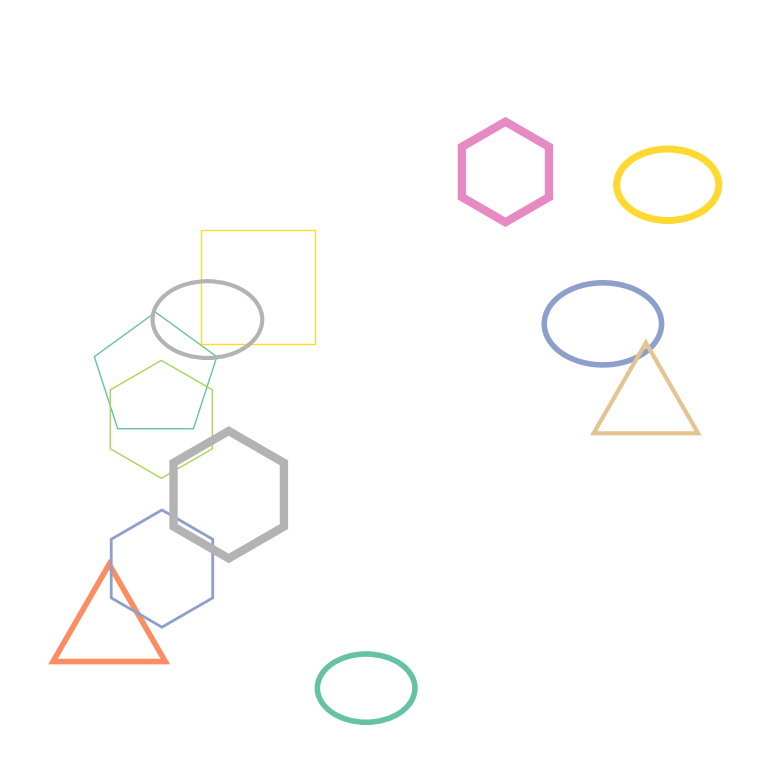[{"shape": "pentagon", "thickness": 0.5, "radius": 0.42, "center": [0.202, 0.511]}, {"shape": "oval", "thickness": 2, "radius": 0.32, "center": [0.476, 0.106]}, {"shape": "triangle", "thickness": 2, "radius": 0.42, "center": [0.142, 0.183]}, {"shape": "hexagon", "thickness": 1, "radius": 0.38, "center": [0.21, 0.262]}, {"shape": "oval", "thickness": 2, "radius": 0.38, "center": [0.783, 0.579]}, {"shape": "hexagon", "thickness": 3, "radius": 0.33, "center": [0.656, 0.777]}, {"shape": "hexagon", "thickness": 0.5, "radius": 0.38, "center": [0.21, 0.455]}, {"shape": "oval", "thickness": 2.5, "radius": 0.33, "center": [0.867, 0.76]}, {"shape": "square", "thickness": 0.5, "radius": 0.37, "center": [0.335, 0.627]}, {"shape": "triangle", "thickness": 1.5, "radius": 0.39, "center": [0.839, 0.476]}, {"shape": "oval", "thickness": 1.5, "radius": 0.36, "center": [0.269, 0.585]}, {"shape": "hexagon", "thickness": 3, "radius": 0.41, "center": [0.297, 0.358]}]